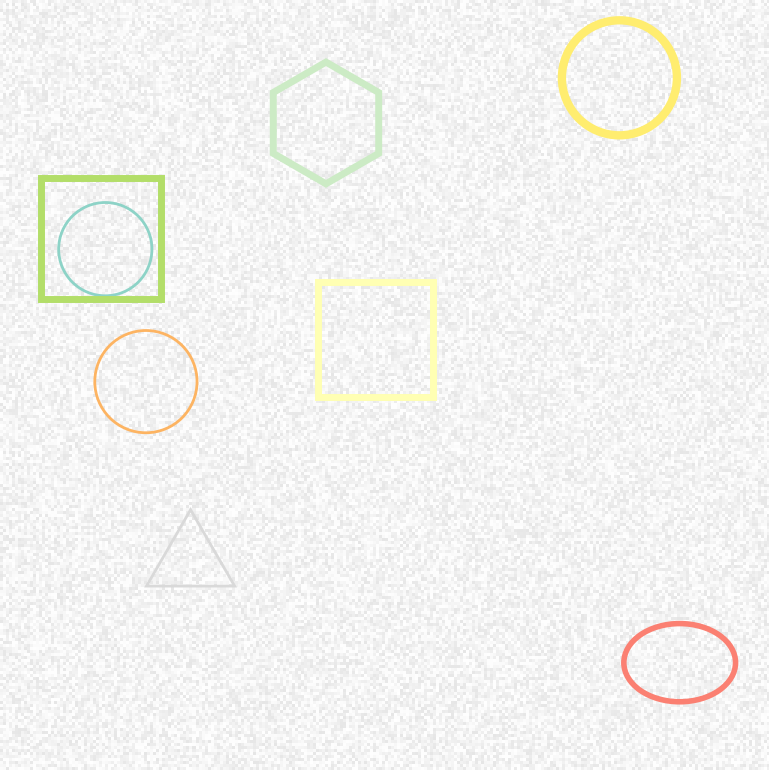[{"shape": "circle", "thickness": 1, "radius": 0.3, "center": [0.137, 0.676]}, {"shape": "square", "thickness": 2.5, "radius": 0.37, "center": [0.487, 0.559]}, {"shape": "oval", "thickness": 2, "radius": 0.36, "center": [0.883, 0.139]}, {"shape": "circle", "thickness": 1, "radius": 0.33, "center": [0.189, 0.504]}, {"shape": "square", "thickness": 2.5, "radius": 0.39, "center": [0.131, 0.69]}, {"shape": "triangle", "thickness": 1, "radius": 0.33, "center": [0.248, 0.272]}, {"shape": "hexagon", "thickness": 2.5, "radius": 0.4, "center": [0.423, 0.84]}, {"shape": "circle", "thickness": 3, "radius": 0.37, "center": [0.804, 0.899]}]